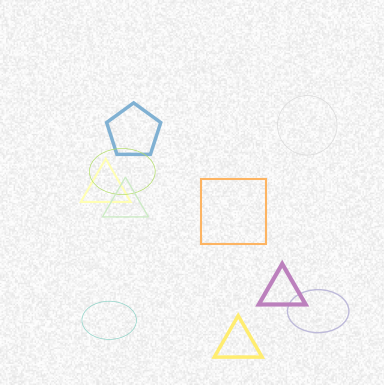[{"shape": "oval", "thickness": 0.5, "radius": 0.35, "center": [0.284, 0.168]}, {"shape": "triangle", "thickness": 1.5, "radius": 0.37, "center": [0.275, 0.513]}, {"shape": "oval", "thickness": 1, "radius": 0.4, "center": [0.826, 0.192]}, {"shape": "pentagon", "thickness": 2.5, "radius": 0.37, "center": [0.347, 0.659]}, {"shape": "square", "thickness": 1.5, "radius": 0.42, "center": [0.606, 0.45]}, {"shape": "oval", "thickness": 0.5, "radius": 0.43, "center": [0.318, 0.555]}, {"shape": "circle", "thickness": 0.5, "radius": 0.39, "center": [0.798, 0.675]}, {"shape": "triangle", "thickness": 3, "radius": 0.35, "center": [0.733, 0.244]}, {"shape": "triangle", "thickness": 1, "radius": 0.34, "center": [0.326, 0.471]}, {"shape": "triangle", "thickness": 2.5, "radius": 0.36, "center": [0.619, 0.108]}]